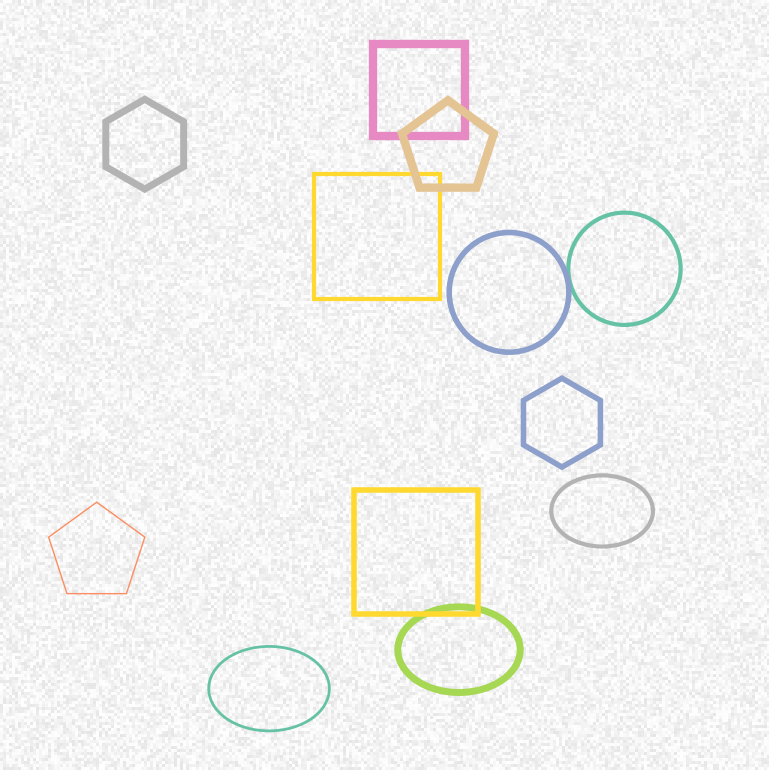[{"shape": "oval", "thickness": 1, "radius": 0.39, "center": [0.349, 0.106]}, {"shape": "circle", "thickness": 1.5, "radius": 0.36, "center": [0.811, 0.651]}, {"shape": "pentagon", "thickness": 0.5, "radius": 0.33, "center": [0.126, 0.282]}, {"shape": "hexagon", "thickness": 2, "radius": 0.29, "center": [0.73, 0.451]}, {"shape": "circle", "thickness": 2, "radius": 0.39, "center": [0.661, 0.62]}, {"shape": "square", "thickness": 3, "radius": 0.3, "center": [0.544, 0.883]}, {"shape": "oval", "thickness": 2.5, "radius": 0.4, "center": [0.596, 0.156]}, {"shape": "square", "thickness": 1.5, "radius": 0.41, "center": [0.489, 0.693]}, {"shape": "square", "thickness": 2, "radius": 0.4, "center": [0.54, 0.284]}, {"shape": "pentagon", "thickness": 3, "radius": 0.31, "center": [0.582, 0.807]}, {"shape": "oval", "thickness": 1.5, "radius": 0.33, "center": [0.782, 0.336]}, {"shape": "hexagon", "thickness": 2.5, "radius": 0.29, "center": [0.188, 0.813]}]